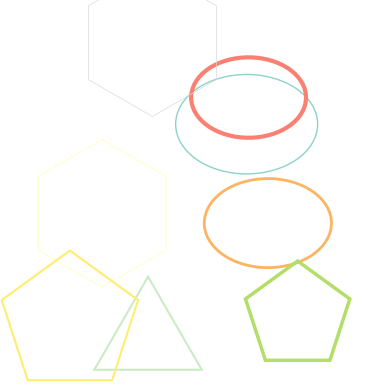[{"shape": "oval", "thickness": 1, "radius": 0.92, "center": [0.641, 0.677]}, {"shape": "hexagon", "thickness": 0.5, "radius": 0.96, "center": [0.265, 0.446]}, {"shape": "oval", "thickness": 3, "radius": 0.75, "center": [0.646, 0.747]}, {"shape": "oval", "thickness": 2, "radius": 0.83, "center": [0.696, 0.421]}, {"shape": "pentagon", "thickness": 2.5, "radius": 0.71, "center": [0.773, 0.179]}, {"shape": "hexagon", "thickness": 0.5, "radius": 0.96, "center": [0.396, 0.889]}, {"shape": "triangle", "thickness": 1.5, "radius": 0.81, "center": [0.385, 0.12]}, {"shape": "pentagon", "thickness": 1.5, "radius": 0.93, "center": [0.182, 0.163]}]